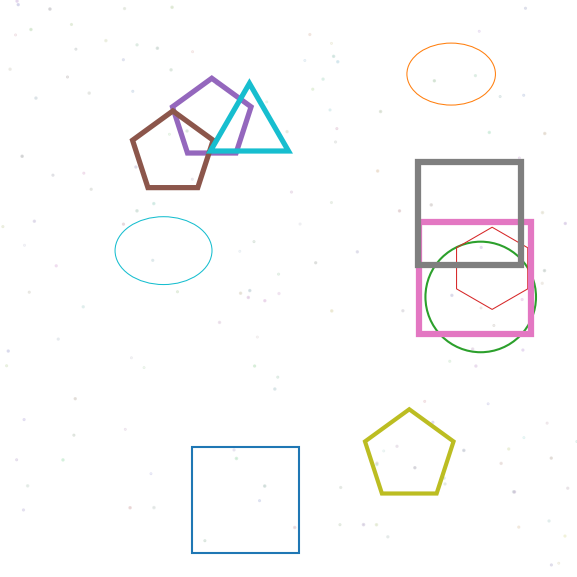[{"shape": "square", "thickness": 1, "radius": 0.46, "center": [0.425, 0.133]}, {"shape": "oval", "thickness": 0.5, "radius": 0.38, "center": [0.781, 0.871]}, {"shape": "circle", "thickness": 1, "radius": 0.48, "center": [0.832, 0.485]}, {"shape": "hexagon", "thickness": 0.5, "radius": 0.36, "center": [0.852, 0.535]}, {"shape": "pentagon", "thickness": 2.5, "radius": 0.36, "center": [0.367, 0.792]}, {"shape": "pentagon", "thickness": 2.5, "radius": 0.37, "center": [0.299, 0.734]}, {"shape": "square", "thickness": 3, "radius": 0.48, "center": [0.822, 0.518]}, {"shape": "square", "thickness": 3, "radius": 0.45, "center": [0.812, 0.629]}, {"shape": "pentagon", "thickness": 2, "radius": 0.4, "center": [0.709, 0.21]}, {"shape": "triangle", "thickness": 2.5, "radius": 0.39, "center": [0.432, 0.777]}, {"shape": "oval", "thickness": 0.5, "radius": 0.42, "center": [0.283, 0.565]}]